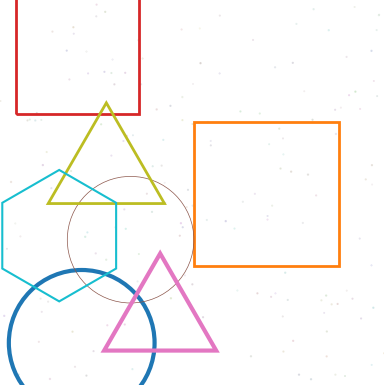[{"shape": "circle", "thickness": 3, "radius": 0.95, "center": [0.212, 0.109]}, {"shape": "square", "thickness": 2, "radius": 0.94, "center": [0.692, 0.497]}, {"shape": "square", "thickness": 2, "radius": 0.8, "center": [0.201, 0.862]}, {"shape": "circle", "thickness": 0.5, "radius": 0.82, "center": [0.339, 0.377]}, {"shape": "triangle", "thickness": 3, "radius": 0.84, "center": [0.416, 0.173]}, {"shape": "triangle", "thickness": 2, "radius": 0.87, "center": [0.276, 0.558]}, {"shape": "hexagon", "thickness": 1.5, "radius": 0.85, "center": [0.154, 0.388]}]